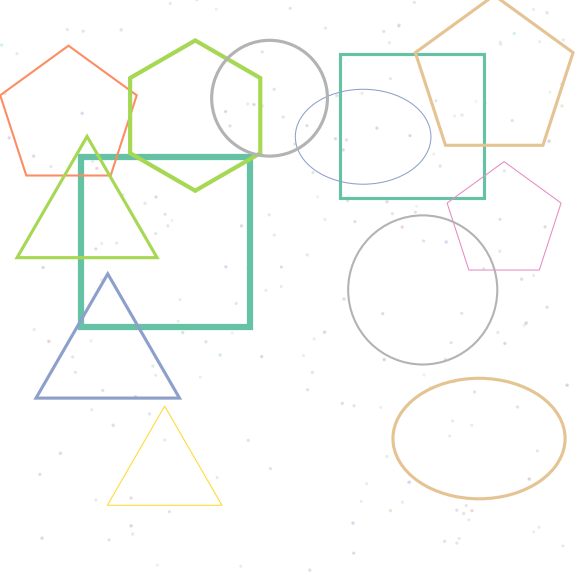[{"shape": "square", "thickness": 1.5, "radius": 0.62, "center": [0.713, 0.781]}, {"shape": "square", "thickness": 3, "radius": 0.73, "center": [0.286, 0.58]}, {"shape": "pentagon", "thickness": 1, "radius": 0.62, "center": [0.119, 0.796]}, {"shape": "triangle", "thickness": 1.5, "radius": 0.72, "center": [0.187, 0.382]}, {"shape": "oval", "thickness": 0.5, "radius": 0.59, "center": [0.629, 0.762]}, {"shape": "pentagon", "thickness": 0.5, "radius": 0.52, "center": [0.873, 0.616]}, {"shape": "hexagon", "thickness": 2, "radius": 0.65, "center": [0.338, 0.799]}, {"shape": "triangle", "thickness": 1.5, "radius": 0.7, "center": [0.151, 0.623]}, {"shape": "triangle", "thickness": 0.5, "radius": 0.57, "center": [0.285, 0.181]}, {"shape": "pentagon", "thickness": 1.5, "radius": 0.72, "center": [0.856, 0.864]}, {"shape": "oval", "thickness": 1.5, "radius": 0.75, "center": [0.829, 0.24]}, {"shape": "circle", "thickness": 1.5, "radius": 0.5, "center": [0.467, 0.829]}, {"shape": "circle", "thickness": 1, "radius": 0.65, "center": [0.732, 0.497]}]